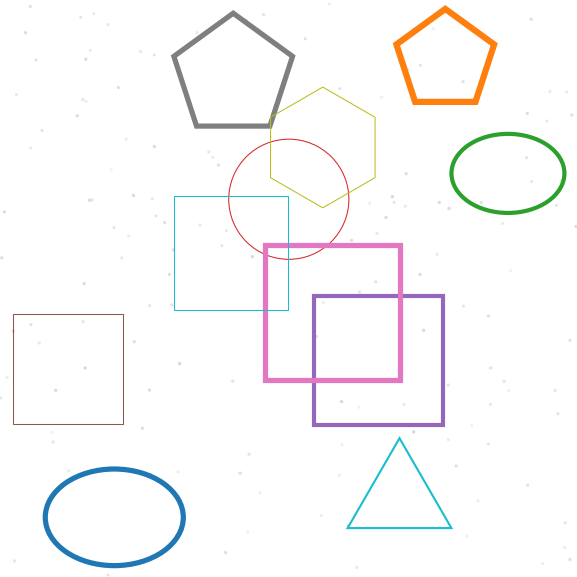[{"shape": "oval", "thickness": 2.5, "radius": 0.6, "center": [0.198, 0.103]}, {"shape": "pentagon", "thickness": 3, "radius": 0.44, "center": [0.771, 0.895]}, {"shape": "oval", "thickness": 2, "radius": 0.49, "center": [0.88, 0.699]}, {"shape": "circle", "thickness": 0.5, "radius": 0.52, "center": [0.5, 0.654]}, {"shape": "square", "thickness": 2, "radius": 0.56, "center": [0.656, 0.375]}, {"shape": "square", "thickness": 0.5, "radius": 0.48, "center": [0.117, 0.359]}, {"shape": "square", "thickness": 2.5, "radius": 0.58, "center": [0.575, 0.458]}, {"shape": "pentagon", "thickness": 2.5, "radius": 0.54, "center": [0.404, 0.868]}, {"shape": "hexagon", "thickness": 0.5, "radius": 0.52, "center": [0.559, 0.744]}, {"shape": "triangle", "thickness": 1, "radius": 0.52, "center": [0.692, 0.137]}, {"shape": "square", "thickness": 0.5, "radius": 0.49, "center": [0.4, 0.561]}]